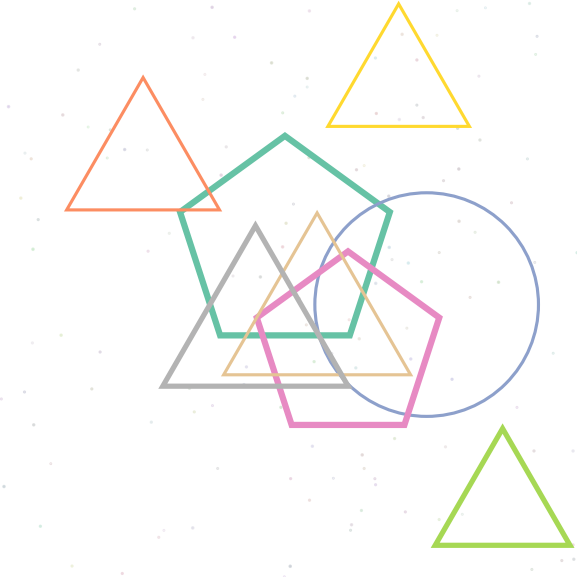[{"shape": "pentagon", "thickness": 3, "radius": 0.95, "center": [0.493, 0.573]}, {"shape": "triangle", "thickness": 1.5, "radius": 0.76, "center": [0.248, 0.712]}, {"shape": "circle", "thickness": 1.5, "radius": 0.97, "center": [0.739, 0.472]}, {"shape": "pentagon", "thickness": 3, "radius": 0.83, "center": [0.603, 0.398]}, {"shape": "triangle", "thickness": 2.5, "radius": 0.67, "center": [0.87, 0.122]}, {"shape": "triangle", "thickness": 1.5, "radius": 0.71, "center": [0.69, 0.851]}, {"shape": "triangle", "thickness": 1.5, "radius": 0.93, "center": [0.549, 0.444]}, {"shape": "triangle", "thickness": 2.5, "radius": 0.93, "center": [0.442, 0.423]}]